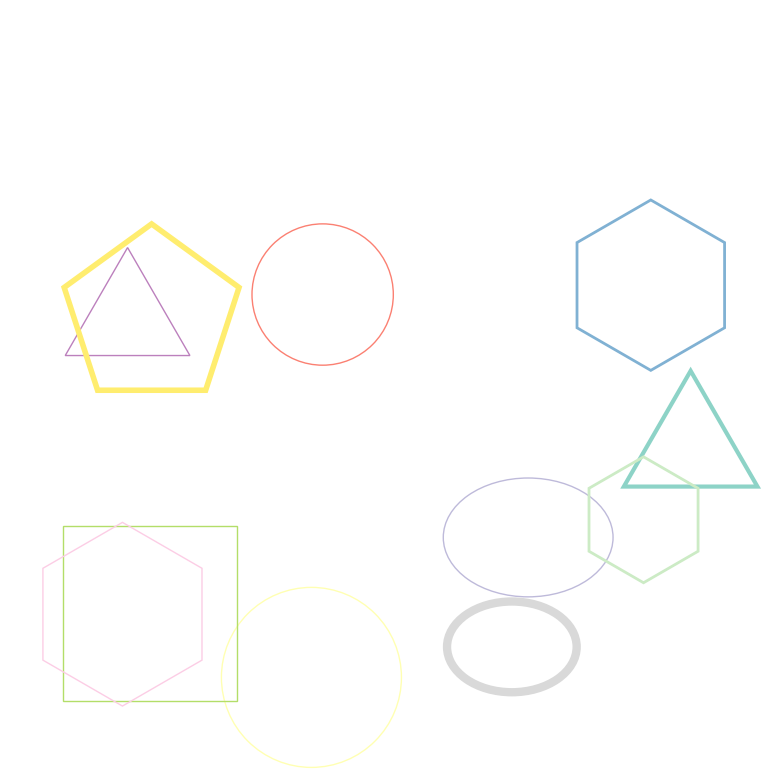[{"shape": "triangle", "thickness": 1.5, "radius": 0.5, "center": [0.897, 0.418]}, {"shape": "circle", "thickness": 0.5, "radius": 0.58, "center": [0.404, 0.12]}, {"shape": "oval", "thickness": 0.5, "radius": 0.55, "center": [0.686, 0.302]}, {"shape": "circle", "thickness": 0.5, "radius": 0.46, "center": [0.419, 0.617]}, {"shape": "hexagon", "thickness": 1, "radius": 0.55, "center": [0.845, 0.63]}, {"shape": "square", "thickness": 0.5, "radius": 0.57, "center": [0.195, 0.204]}, {"shape": "hexagon", "thickness": 0.5, "radius": 0.6, "center": [0.159, 0.202]}, {"shape": "oval", "thickness": 3, "radius": 0.42, "center": [0.665, 0.16]}, {"shape": "triangle", "thickness": 0.5, "radius": 0.47, "center": [0.166, 0.585]}, {"shape": "hexagon", "thickness": 1, "radius": 0.41, "center": [0.836, 0.325]}, {"shape": "pentagon", "thickness": 2, "radius": 0.6, "center": [0.197, 0.59]}]